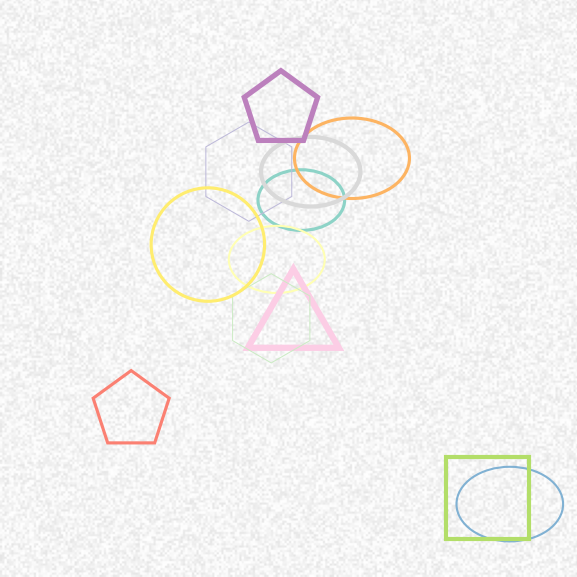[{"shape": "oval", "thickness": 1.5, "radius": 0.37, "center": [0.522, 0.653]}, {"shape": "oval", "thickness": 1, "radius": 0.42, "center": [0.479, 0.55]}, {"shape": "hexagon", "thickness": 0.5, "radius": 0.43, "center": [0.431, 0.702]}, {"shape": "pentagon", "thickness": 1.5, "radius": 0.35, "center": [0.227, 0.288]}, {"shape": "oval", "thickness": 1, "radius": 0.46, "center": [0.883, 0.126]}, {"shape": "oval", "thickness": 1.5, "radius": 0.5, "center": [0.609, 0.725]}, {"shape": "square", "thickness": 2, "radius": 0.36, "center": [0.844, 0.137]}, {"shape": "triangle", "thickness": 3, "radius": 0.46, "center": [0.508, 0.442]}, {"shape": "oval", "thickness": 2, "radius": 0.43, "center": [0.538, 0.702]}, {"shape": "pentagon", "thickness": 2.5, "radius": 0.33, "center": [0.486, 0.81]}, {"shape": "hexagon", "thickness": 0.5, "radius": 0.39, "center": [0.47, 0.448]}, {"shape": "circle", "thickness": 1.5, "radius": 0.49, "center": [0.36, 0.576]}]